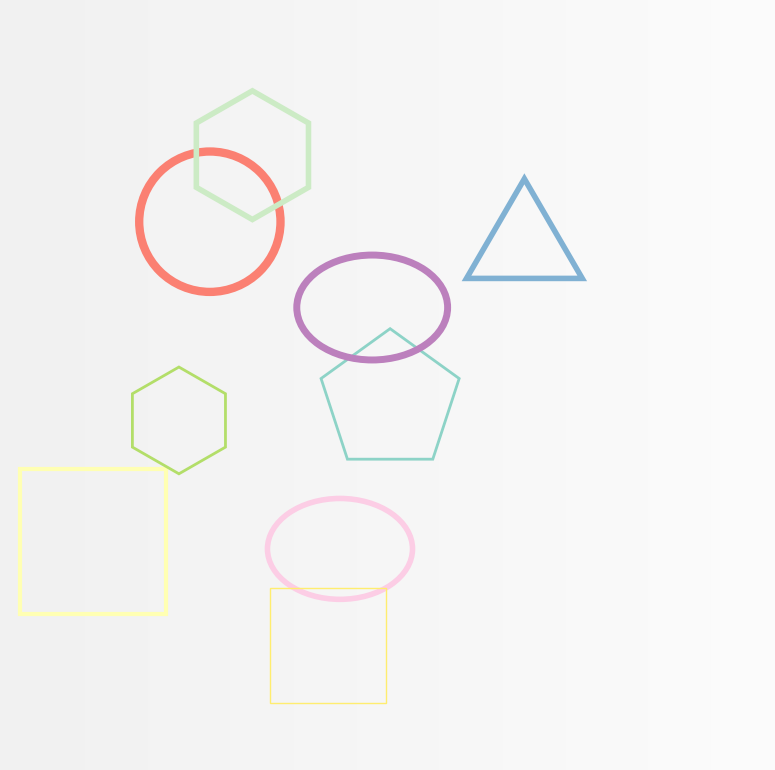[{"shape": "pentagon", "thickness": 1, "radius": 0.47, "center": [0.503, 0.479]}, {"shape": "square", "thickness": 1.5, "radius": 0.47, "center": [0.12, 0.297]}, {"shape": "circle", "thickness": 3, "radius": 0.46, "center": [0.271, 0.712]}, {"shape": "triangle", "thickness": 2, "radius": 0.43, "center": [0.677, 0.682]}, {"shape": "hexagon", "thickness": 1, "radius": 0.35, "center": [0.231, 0.454]}, {"shape": "oval", "thickness": 2, "radius": 0.47, "center": [0.439, 0.287]}, {"shape": "oval", "thickness": 2.5, "radius": 0.49, "center": [0.48, 0.601]}, {"shape": "hexagon", "thickness": 2, "radius": 0.42, "center": [0.326, 0.798]}, {"shape": "square", "thickness": 0.5, "radius": 0.37, "center": [0.423, 0.162]}]